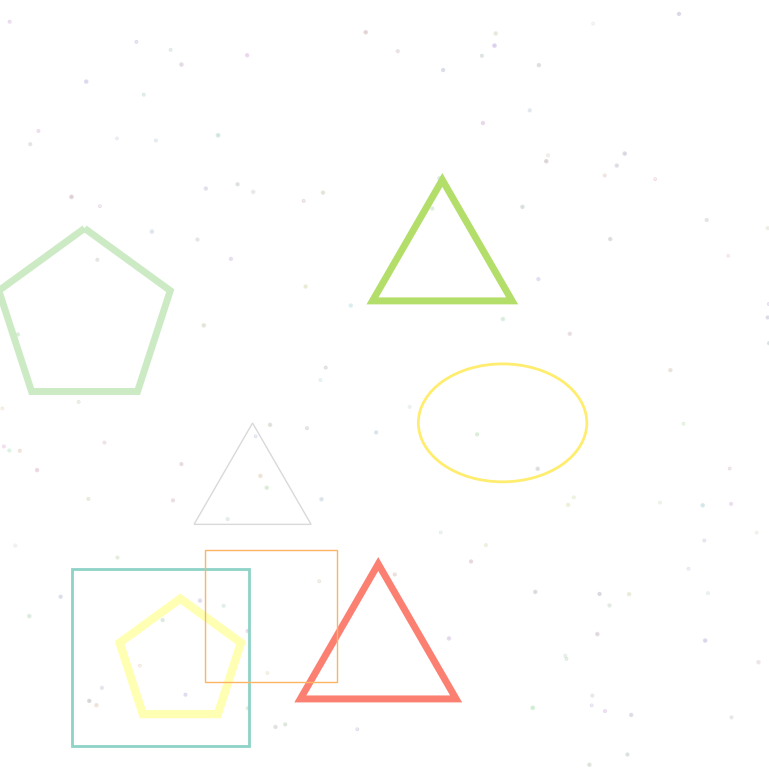[{"shape": "square", "thickness": 1, "radius": 0.58, "center": [0.208, 0.146]}, {"shape": "pentagon", "thickness": 3, "radius": 0.41, "center": [0.234, 0.14]}, {"shape": "triangle", "thickness": 2.5, "radius": 0.58, "center": [0.491, 0.151]}, {"shape": "square", "thickness": 0.5, "radius": 0.43, "center": [0.352, 0.2]}, {"shape": "triangle", "thickness": 2.5, "radius": 0.52, "center": [0.574, 0.662]}, {"shape": "triangle", "thickness": 0.5, "radius": 0.44, "center": [0.328, 0.363]}, {"shape": "pentagon", "thickness": 2.5, "radius": 0.59, "center": [0.11, 0.586]}, {"shape": "oval", "thickness": 1, "radius": 0.55, "center": [0.653, 0.451]}]